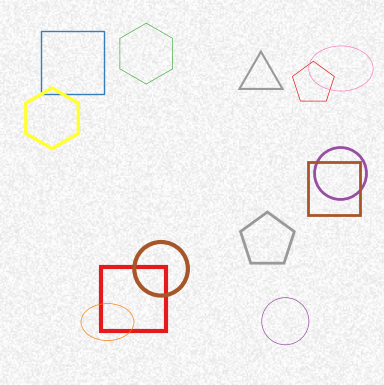[{"shape": "square", "thickness": 3, "radius": 0.42, "center": [0.347, 0.223]}, {"shape": "pentagon", "thickness": 0.5, "radius": 0.29, "center": [0.814, 0.784]}, {"shape": "square", "thickness": 1, "radius": 0.41, "center": [0.189, 0.838]}, {"shape": "hexagon", "thickness": 0.5, "radius": 0.4, "center": [0.38, 0.861]}, {"shape": "circle", "thickness": 2, "radius": 0.34, "center": [0.884, 0.549]}, {"shape": "circle", "thickness": 0.5, "radius": 0.31, "center": [0.741, 0.166]}, {"shape": "oval", "thickness": 0.5, "radius": 0.34, "center": [0.279, 0.164]}, {"shape": "hexagon", "thickness": 2.5, "radius": 0.39, "center": [0.135, 0.693]}, {"shape": "circle", "thickness": 3, "radius": 0.35, "center": [0.418, 0.302]}, {"shape": "square", "thickness": 2, "radius": 0.34, "center": [0.868, 0.511]}, {"shape": "oval", "thickness": 0.5, "radius": 0.42, "center": [0.886, 0.822]}, {"shape": "pentagon", "thickness": 2, "radius": 0.37, "center": [0.695, 0.376]}, {"shape": "triangle", "thickness": 1.5, "radius": 0.32, "center": [0.678, 0.801]}]